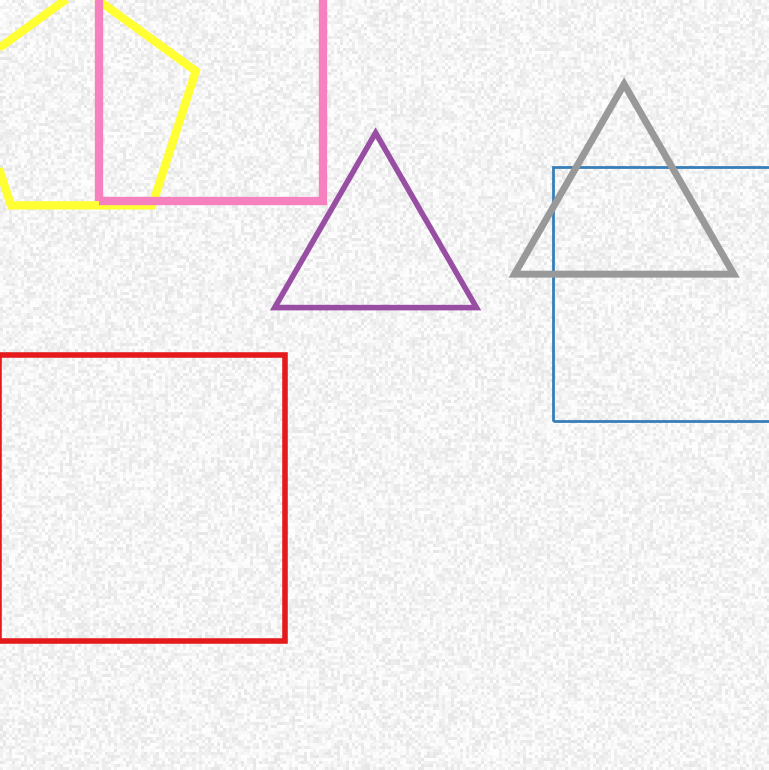[{"shape": "square", "thickness": 2, "radius": 0.93, "center": [0.185, 0.354]}, {"shape": "square", "thickness": 1, "radius": 0.82, "center": [0.883, 0.618]}, {"shape": "triangle", "thickness": 2, "radius": 0.76, "center": [0.488, 0.676]}, {"shape": "pentagon", "thickness": 3, "radius": 0.78, "center": [0.106, 0.859]}, {"shape": "square", "thickness": 3, "radius": 0.73, "center": [0.274, 0.884]}, {"shape": "triangle", "thickness": 2.5, "radius": 0.82, "center": [0.811, 0.726]}]